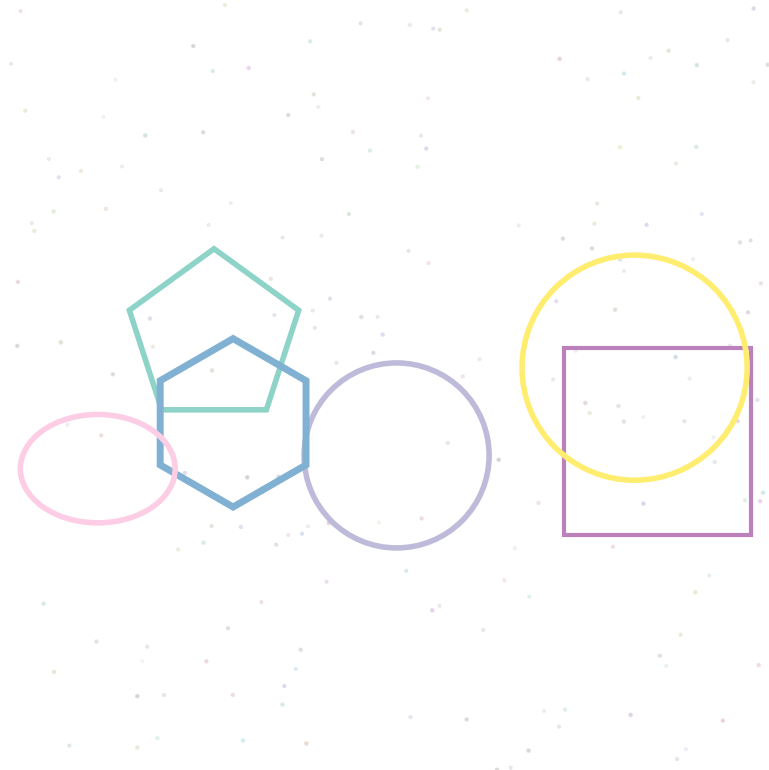[{"shape": "pentagon", "thickness": 2, "radius": 0.58, "center": [0.278, 0.561]}, {"shape": "circle", "thickness": 2, "radius": 0.6, "center": [0.515, 0.409]}, {"shape": "hexagon", "thickness": 2.5, "radius": 0.55, "center": [0.303, 0.451]}, {"shape": "oval", "thickness": 2, "radius": 0.5, "center": [0.127, 0.391]}, {"shape": "square", "thickness": 1.5, "radius": 0.61, "center": [0.854, 0.427]}, {"shape": "circle", "thickness": 2, "radius": 0.73, "center": [0.824, 0.523]}]